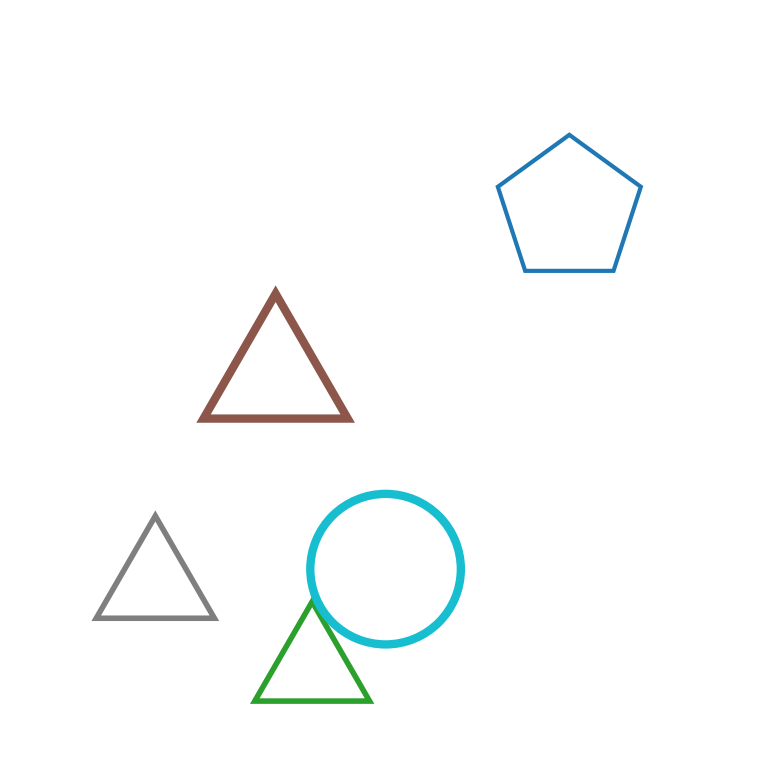[{"shape": "pentagon", "thickness": 1.5, "radius": 0.49, "center": [0.739, 0.727]}, {"shape": "triangle", "thickness": 2, "radius": 0.43, "center": [0.405, 0.133]}, {"shape": "triangle", "thickness": 3, "radius": 0.54, "center": [0.358, 0.51]}, {"shape": "triangle", "thickness": 2, "radius": 0.44, "center": [0.202, 0.241]}, {"shape": "circle", "thickness": 3, "radius": 0.49, "center": [0.501, 0.261]}]